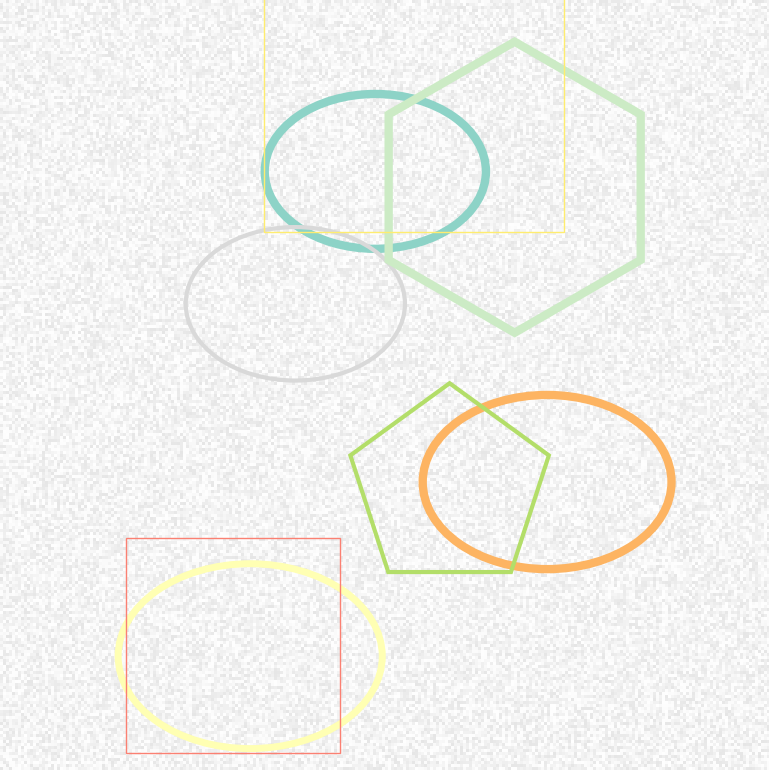[{"shape": "oval", "thickness": 3, "radius": 0.72, "center": [0.487, 0.777]}, {"shape": "oval", "thickness": 2.5, "radius": 0.86, "center": [0.325, 0.148]}, {"shape": "square", "thickness": 0.5, "radius": 0.7, "center": [0.303, 0.162]}, {"shape": "oval", "thickness": 3, "radius": 0.81, "center": [0.711, 0.374]}, {"shape": "pentagon", "thickness": 1.5, "radius": 0.68, "center": [0.584, 0.367]}, {"shape": "oval", "thickness": 1.5, "radius": 0.71, "center": [0.384, 0.605]}, {"shape": "hexagon", "thickness": 3, "radius": 0.94, "center": [0.668, 0.757]}, {"shape": "square", "thickness": 0.5, "radius": 0.98, "center": [0.537, 0.893]}]